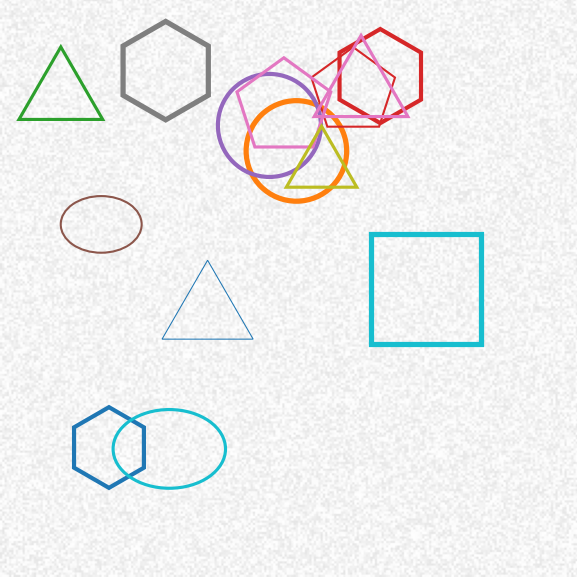[{"shape": "hexagon", "thickness": 2, "radius": 0.35, "center": [0.189, 0.224]}, {"shape": "triangle", "thickness": 0.5, "radius": 0.46, "center": [0.359, 0.457]}, {"shape": "circle", "thickness": 2.5, "radius": 0.44, "center": [0.513, 0.738]}, {"shape": "triangle", "thickness": 1.5, "radius": 0.42, "center": [0.105, 0.834]}, {"shape": "pentagon", "thickness": 1, "radius": 0.38, "center": [0.612, 0.841]}, {"shape": "hexagon", "thickness": 2, "radius": 0.41, "center": [0.658, 0.867]}, {"shape": "circle", "thickness": 2, "radius": 0.45, "center": [0.466, 0.782]}, {"shape": "oval", "thickness": 1, "radius": 0.35, "center": [0.175, 0.611]}, {"shape": "triangle", "thickness": 1.5, "radius": 0.47, "center": [0.625, 0.844]}, {"shape": "pentagon", "thickness": 1.5, "radius": 0.43, "center": [0.492, 0.814]}, {"shape": "hexagon", "thickness": 2.5, "radius": 0.43, "center": [0.287, 0.877]}, {"shape": "triangle", "thickness": 1.5, "radius": 0.35, "center": [0.557, 0.71]}, {"shape": "oval", "thickness": 1.5, "radius": 0.49, "center": [0.293, 0.222]}, {"shape": "square", "thickness": 2.5, "radius": 0.48, "center": [0.737, 0.499]}]